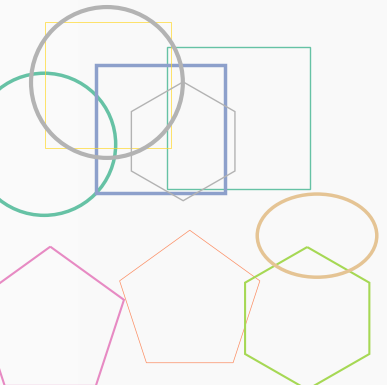[{"shape": "circle", "thickness": 2.5, "radius": 0.92, "center": [0.114, 0.625]}, {"shape": "square", "thickness": 1, "radius": 0.92, "center": [0.616, 0.694]}, {"shape": "pentagon", "thickness": 0.5, "radius": 0.95, "center": [0.49, 0.212]}, {"shape": "square", "thickness": 2.5, "radius": 0.83, "center": [0.414, 0.666]}, {"shape": "pentagon", "thickness": 1.5, "radius": 1.0, "center": [0.13, 0.159]}, {"shape": "hexagon", "thickness": 1.5, "radius": 0.93, "center": [0.793, 0.173]}, {"shape": "square", "thickness": 0.5, "radius": 0.82, "center": [0.279, 0.778]}, {"shape": "oval", "thickness": 2.5, "radius": 0.77, "center": [0.818, 0.388]}, {"shape": "circle", "thickness": 3, "radius": 0.98, "center": [0.276, 0.786]}, {"shape": "hexagon", "thickness": 1, "radius": 0.77, "center": [0.473, 0.633]}]